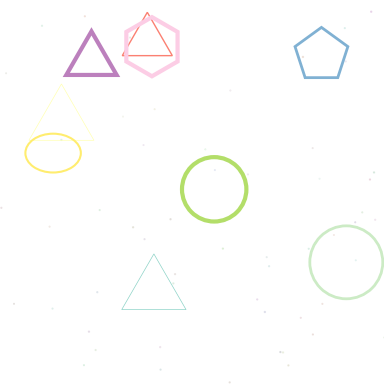[{"shape": "triangle", "thickness": 0.5, "radius": 0.48, "center": [0.4, 0.244]}, {"shape": "triangle", "thickness": 0.5, "radius": 0.49, "center": [0.16, 0.684]}, {"shape": "triangle", "thickness": 1, "radius": 0.38, "center": [0.383, 0.893]}, {"shape": "pentagon", "thickness": 2, "radius": 0.36, "center": [0.835, 0.857]}, {"shape": "circle", "thickness": 3, "radius": 0.42, "center": [0.556, 0.508]}, {"shape": "hexagon", "thickness": 3, "radius": 0.38, "center": [0.395, 0.879]}, {"shape": "triangle", "thickness": 3, "radius": 0.38, "center": [0.238, 0.843]}, {"shape": "circle", "thickness": 2, "radius": 0.47, "center": [0.899, 0.319]}, {"shape": "oval", "thickness": 1.5, "radius": 0.36, "center": [0.138, 0.602]}]